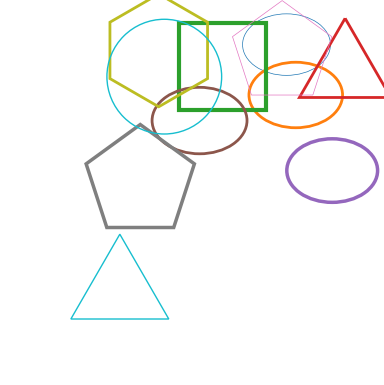[{"shape": "oval", "thickness": 0.5, "radius": 0.57, "center": [0.744, 0.884]}, {"shape": "oval", "thickness": 2, "radius": 0.61, "center": [0.768, 0.753]}, {"shape": "square", "thickness": 3, "radius": 0.57, "center": [0.577, 0.827]}, {"shape": "triangle", "thickness": 2, "radius": 0.69, "center": [0.896, 0.815]}, {"shape": "oval", "thickness": 2.5, "radius": 0.59, "center": [0.863, 0.557]}, {"shape": "oval", "thickness": 2, "radius": 0.62, "center": [0.518, 0.687]}, {"shape": "pentagon", "thickness": 0.5, "radius": 0.68, "center": [0.733, 0.863]}, {"shape": "pentagon", "thickness": 2.5, "radius": 0.74, "center": [0.364, 0.529]}, {"shape": "hexagon", "thickness": 2, "radius": 0.73, "center": [0.412, 0.869]}, {"shape": "circle", "thickness": 1, "radius": 0.74, "center": [0.427, 0.801]}, {"shape": "triangle", "thickness": 1, "radius": 0.73, "center": [0.311, 0.245]}]